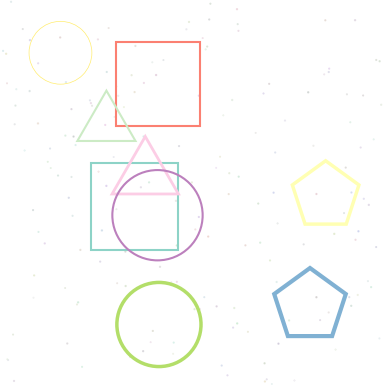[{"shape": "square", "thickness": 1.5, "radius": 0.56, "center": [0.349, 0.464]}, {"shape": "pentagon", "thickness": 2.5, "radius": 0.45, "center": [0.846, 0.491]}, {"shape": "square", "thickness": 1.5, "radius": 0.55, "center": [0.41, 0.781]}, {"shape": "pentagon", "thickness": 3, "radius": 0.49, "center": [0.805, 0.206]}, {"shape": "circle", "thickness": 2.5, "radius": 0.55, "center": [0.413, 0.157]}, {"shape": "triangle", "thickness": 2, "radius": 0.5, "center": [0.377, 0.546]}, {"shape": "circle", "thickness": 1.5, "radius": 0.59, "center": [0.409, 0.441]}, {"shape": "triangle", "thickness": 1.5, "radius": 0.44, "center": [0.276, 0.677]}, {"shape": "circle", "thickness": 0.5, "radius": 0.41, "center": [0.157, 0.863]}]